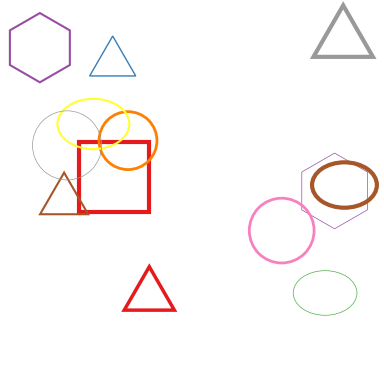[{"shape": "triangle", "thickness": 2.5, "radius": 0.38, "center": [0.388, 0.232]}, {"shape": "square", "thickness": 3, "radius": 0.46, "center": [0.296, 0.541]}, {"shape": "triangle", "thickness": 1, "radius": 0.35, "center": [0.293, 0.837]}, {"shape": "oval", "thickness": 0.5, "radius": 0.41, "center": [0.844, 0.239]}, {"shape": "hexagon", "thickness": 0.5, "radius": 0.49, "center": [0.869, 0.504]}, {"shape": "hexagon", "thickness": 1.5, "radius": 0.45, "center": [0.104, 0.876]}, {"shape": "circle", "thickness": 2, "radius": 0.38, "center": [0.332, 0.635]}, {"shape": "oval", "thickness": 1.5, "radius": 0.47, "center": [0.243, 0.678]}, {"shape": "triangle", "thickness": 1.5, "radius": 0.36, "center": [0.167, 0.48]}, {"shape": "oval", "thickness": 3, "radius": 0.42, "center": [0.895, 0.519]}, {"shape": "circle", "thickness": 2, "radius": 0.42, "center": [0.732, 0.401]}, {"shape": "triangle", "thickness": 3, "radius": 0.45, "center": [0.891, 0.897]}, {"shape": "circle", "thickness": 0.5, "radius": 0.45, "center": [0.174, 0.622]}]